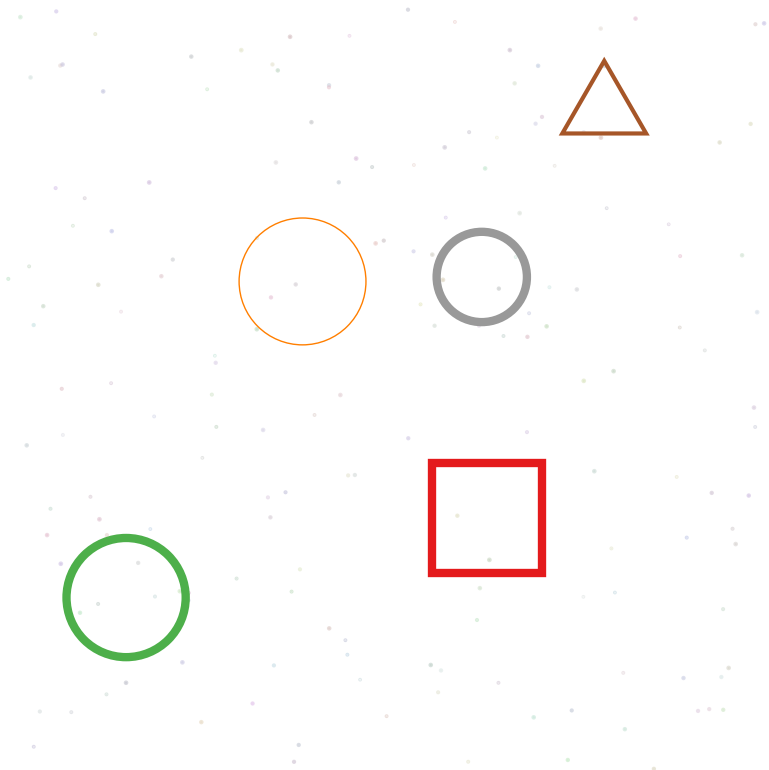[{"shape": "square", "thickness": 3, "radius": 0.36, "center": [0.633, 0.327]}, {"shape": "circle", "thickness": 3, "radius": 0.39, "center": [0.164, 0.224]}, {"shape": "circle", "thickness": 0.5, "radius": 0.41, "center": [0.393, 0.634]}, {"shape": "triangle", "thickness": 1.5, "radius": 0.31, "center": [0.785, 0.858]}, {"shape": "circle", "thickness": 3, "radius": 0.29, "center": [0.626, 0.64]}]